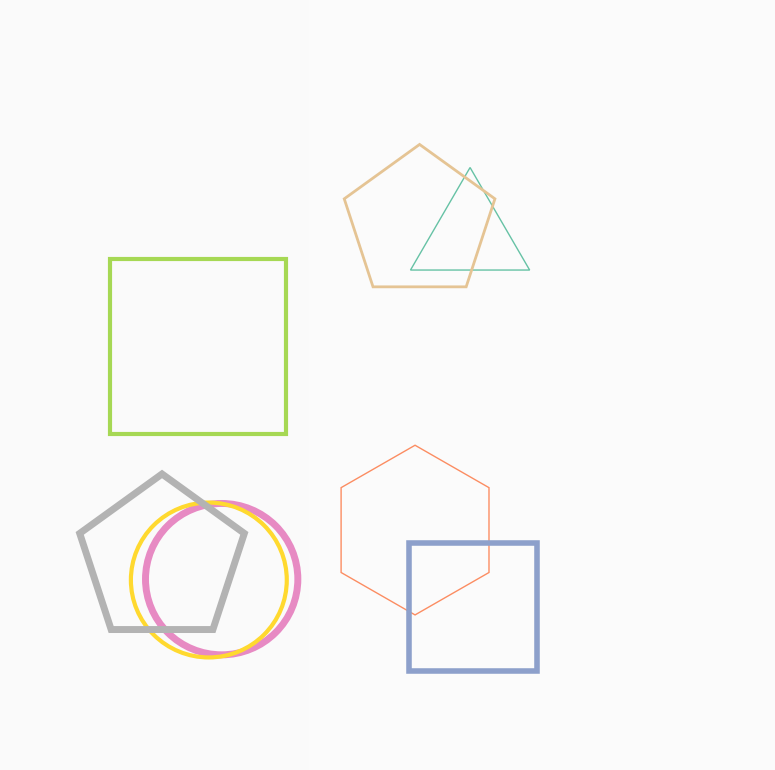[{"shape": "triangle", "thickness": 0.5, "radius": 0.44, "center": [0.607, 0.694]}, {"shape": "hexagon", "thickness": 0.5, "radius": 0.55, "center": [0.536, 0.312]}, {"shape": "square", "thickness": 2, "radius": 0.41, "center": [0.61, 0.212]}, {"shape": "circle", "thickness": 2.5, "radius": 0.49, "center": [0.286, 0.248]}, {"shape": "square", "thickness": 1.5, "radius": 0.57, "center": [0.256, 0.55]}, {"shape": "circle", "thickness": 1.5, "radius": 0.5, "center": [0.269, 0.247]}, {"shape": "pentagon", "thickness": 1, "radius": 0.51, "center": [0.541, 0.71]}, {"shape": "pentagon", "thickness": 2.5, "radius": 0.56, "center": [0.209, 0.273]}]